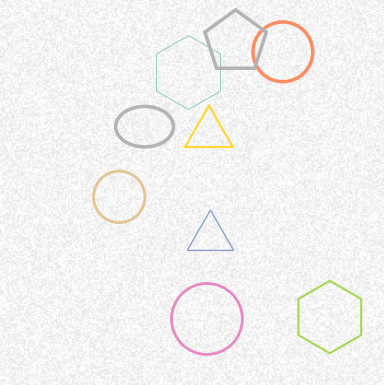[{"shape": "hexagon", "thickness": 0.5, "radius": 0.48, "center": [0.49, 0.812]}, {"shape": "circle", "thickness": 2.5, "radius": 0.39, "center": [0.735, 0.865]}, {"shape": "triangle", "thickness": 1, "radius": 0.35, "center": [0.547, 0.385]}, {"shape": "circle", "thickness": 2, "radius": 0.46, "center": [0.537, 0.172]}, {"shape": "hexagon", "thickness": 1.5, "radius": 0.47, "center": [0.857, 0.177]}, {"shape": "triangle", "thickness": 1.5, "radius": 0.36, "center": [0.543, 0.654]}, {"shape": "circle", "thickness": 2, "radius": 0.33, "center": [0.31, 0.489]}, {"shape": "oval", "thickness": 2.5, "radius": 0.38, "center": [0.376, 0.671]}, {"shape": "pentagon", "thickness": 2.5, "radius": 0.42, "center": [0.612, 0.891]}]